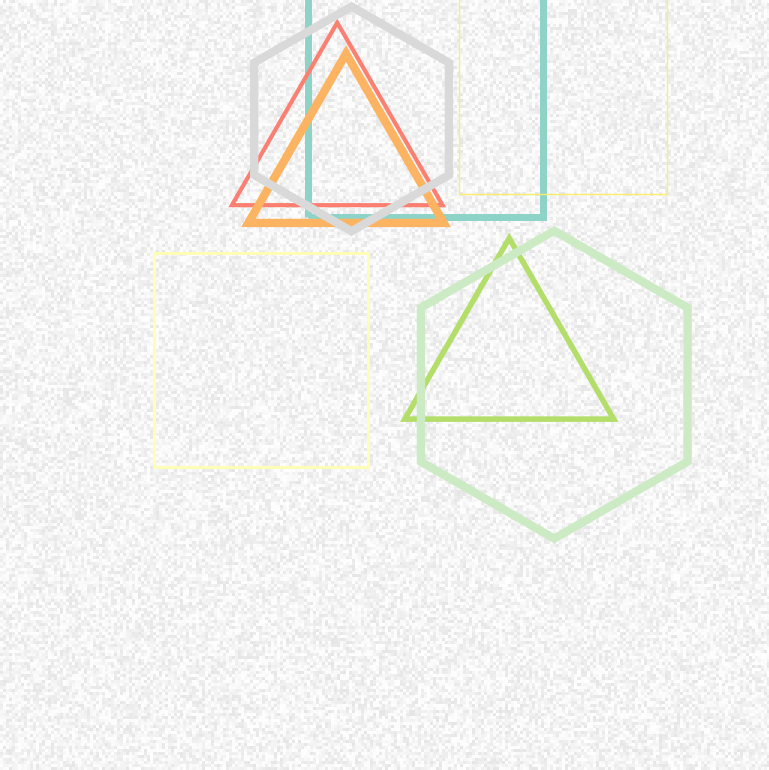[{"shape": "square", "thickness": 2.5, "radius": 0.76, "center": [0.553, 0.871]}, {"shape": "square", "thickness": 1, "radius": 0.69, "center": [0.339, 0.532]}, {"shape": "triangle", "thickness": 1.5, "radius": 0.79, "center": [0.438, 0.813]}, {"shape": "triangle", "thickness": 3, "radius": 0.73, "center": [0.449, 0.784]}, {"shape": "triangle", "thickness": 2, "radius": 0.78, "center": [0.661, 0.534]}, {"shape": "hexagon", "thickness": 3, "radius": 0.73, "center": [0.457, 0.846]}, {"shape": "hexagon", "thickness": 3, "radius": 1.0, "center": [0.72, 0.5]}, {"shape": "square", "thickness": 0.5, "radius": 0.67, "center": [0.732, 0.883]}]